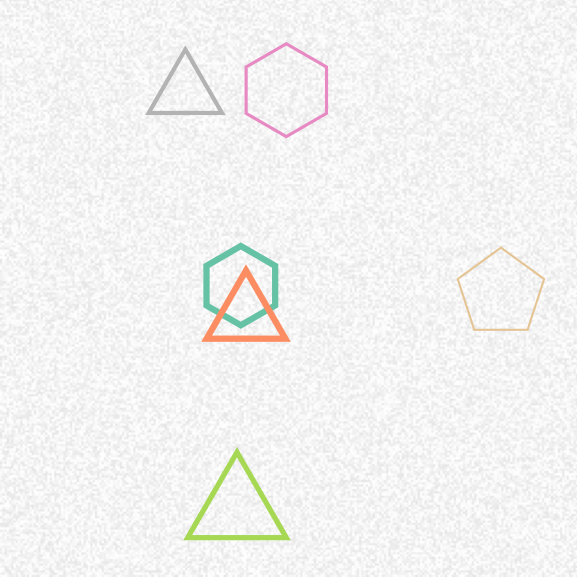[{"shape": "hexagon", "thickness": 3, "radius": 0.34, "center": [0.417, 0.505]}, {"shape": "triangle", "thickness": 3, "radius": 0.39, "center": [0.426, 0.452]}, {"shape": "hexagon", "thickness": 1.5, "radius": 0.4, "center": [0.496, 0.843]}, {"shape": "triangle", "thickness": 2.5, "radius": 0.49, "center": [0.41, 0.117]}, {"shape": "pentagon", "thickness": 1, "radius": 0.39, "center": [0.867, 0.492]}, {"shape": "triangle", "thickness": 2, "radius": 0.37, "center": [0.321, 0.84]}]